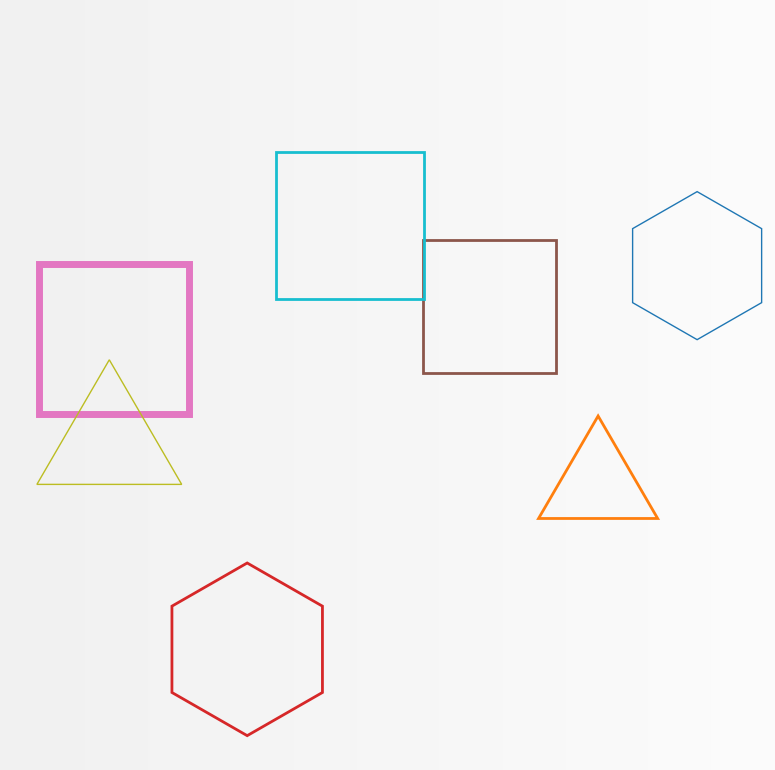[{"shape": "hexagon", "thickness": 0.5, "radius": 0.48, "center": [0.9, 0.655]}, {"shape": "triangle", "thickness": 1, "radius": 0.44, "center": [0.772, 0.371]}, {"shape": "hexagon", "thickness": 1, "radius": 0.56, "center": [0.319, 0.157]}, {"shape": "square", "thickness": 1, "radius": 0.43, "center": [0.632, 0.602]}, {"shape": "square", "thickness": 2.5, "radius": 0.48, "center": [0.147, 0.56]}, {"shape": "triangle", "thickness": 0.5, "radius": 0.54, "center": [0.141, 0.425]}, {"shape": "square", "thickness": 1, "radius": 0.48, "center": [0.452, 0.707]}]